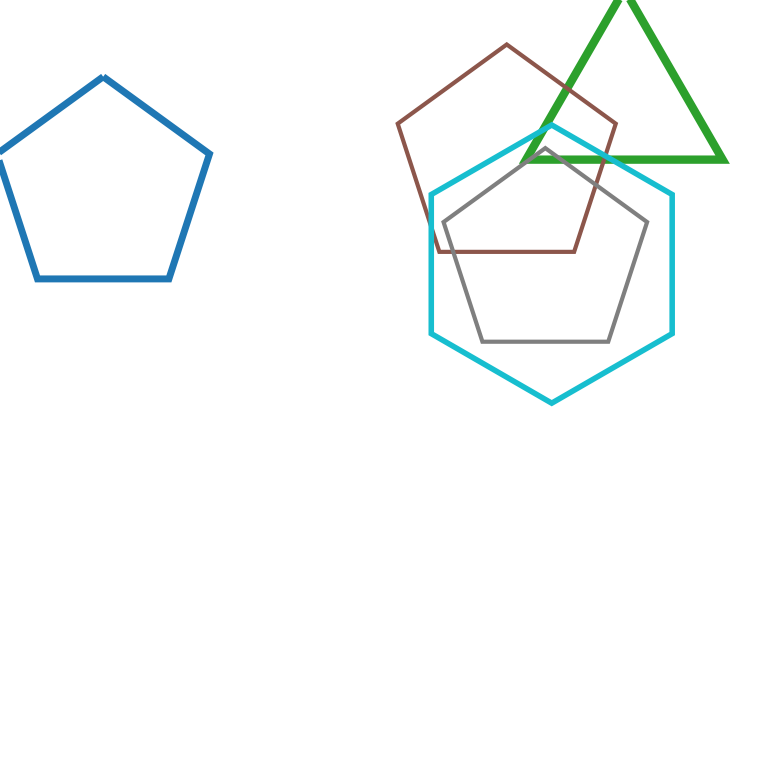[{"shape": "pentagon", "thickness": 2.5, "radius": 0.73, "center": [0.134, 0.755]}, {"shape": "triangle", "thickness": 3, "radius": 0.74, "center": [0.811, 0.866]}, {"shape": "pentagon", "thickness": 1.5, "radius": 0.74, "center": [0.658, 0.793]}, {"shape": "pentagon", "thickness": 1.5, "radius": 0.69, "center": [0.708, 0.669]}, {"shape": "hexagon", "thickness": 2, "radius": 0.9, "center": [0.717, 0.657]}]